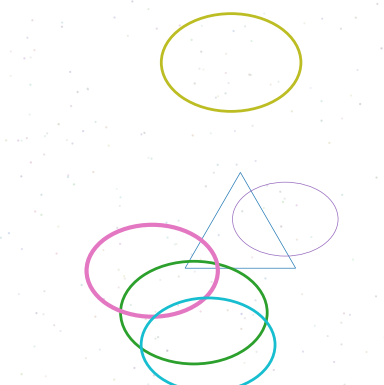[{"shape": "triangle", "thickness": 0.5, "radius": 0.83, "center": [0.624, 0.386]}, {"shape": "oval", "thickness": 2, "radius": 0.95, "center": [0.504, 0.188]}, {"shape": "oval", "thickness": 0.5, "radius": 0.69, "center": [0.741, 0.431]}, {"shape": "oval", "thickness": 3, "radius": 0.85, "center": [0.395, 0.297]}, {"shape": "oval", "thickness": 2, "radius": 0.91, "center": [0.6, 0.838]}, {"shape": "oval", "thickness": 2, "radius": 0.87, "center": [0.541, 0.104]}]